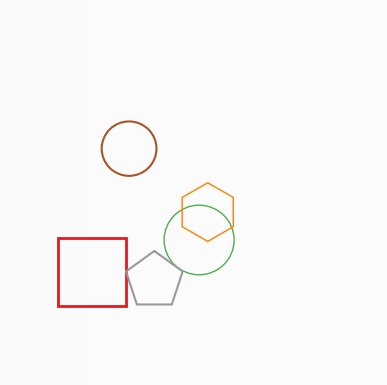[{"shape": "square", "thickness": 2, "radius": 0.44, "center": [0.238, 0.294]}, {"shape": "circle", "thickness": 1, "radius": 0.45, "center": [0.514, 0.377]}, {"shape": "hexagon", "thickness": 1, "radius": 0.38, "center": [0.536, 0.449]}, {"shape": "circle", "thickness": 1.5, "radius": 0.35, "center": [0.333, 0.614]}, {"shape": "pentagon", "thickness": 1.5, "radius": 0.38, "center": [0.398, 0.271]}]